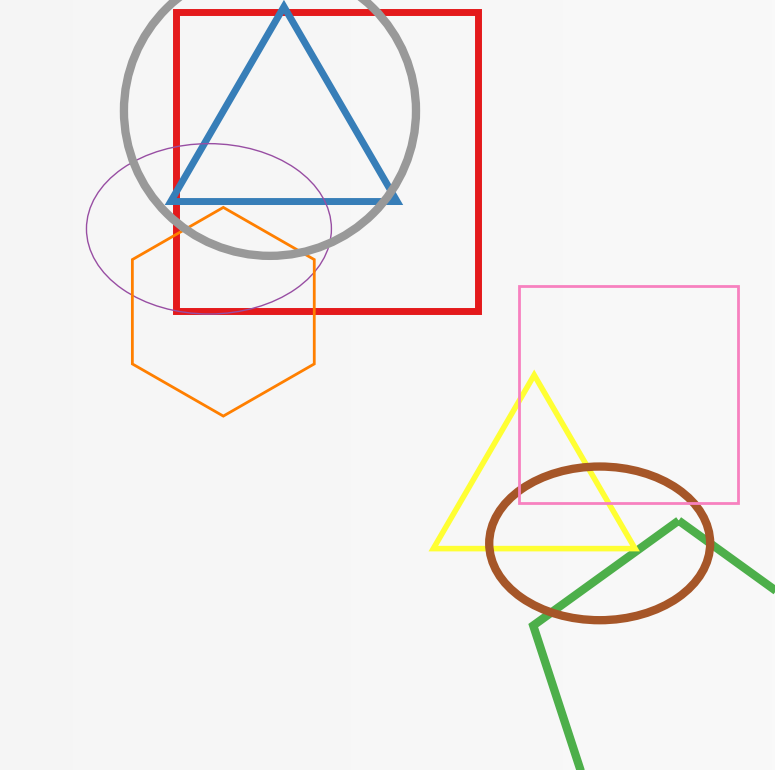[{"shape": "square", "thickness": 2.5, "radius": 0.97, "center": [0.422, 0.79]}, {"shape": "triangle", "thickness": 2.5, "radius": 0.84, "center": [0.366, 0.823]}, {"shape": "pentagon", "thickness": 3, "radius": 0.99, "center": [0.876, 0.127]}, {"shape": "oval", "thickness": 0.5, "radius": 0.79, "center": [0.27, 0.703]}, {"shape": "hexagon", "thickness": 1, "radius": 0.68, "center": [0.288, 0.595]}, {"shape": "triangle", "thickness": 2, "radius": 0.75, "center": [0.689, 0.363]}, {"shape": "oval", "thickness": 3, "radius": 0.71, "center": [0.774, 0.294]}, {"shape": "square", "thickness": 1, "radius": 0.71, "center": [0.811, 0.488]}, {"shape": "circle", "thickness": 3, "radius": 0.94, "center": [0.348, 0.856]}]